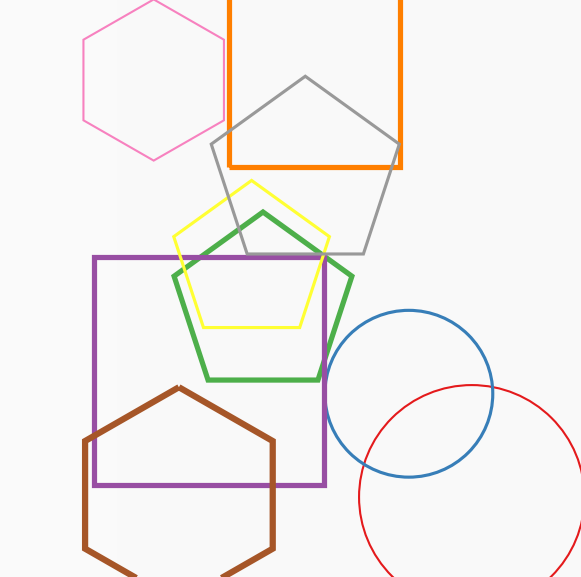[{"shape": "circle", "thickness": 1, "radius": 0.97, "center": [0.812, 0.138]}, {"shape": "circle", "thickness": 1.5, "radius": 0.72, "center": [0.703, 0.317]}, {"shape": "pentagon", "thickness": 2.5, "radius": 0.8, "center": [0.452, 0.471]}, {"shape": "square", "thickness": 2.5, "radius": 0.99, "center": [0.36, 0.356]}, {"shape": "square", "thickness": 2.5, "radius": 0.74, "center": [0.542, 0.857]}, {"shape": "pentagon", "thickness": 1.5, "radius": 0.7, "center": [0.433, 0.546]}, {"shape": "hexagon", "thickness": 3, "radius": 0.93, "center": [0.308, 0.142]}, {"shape": "hexagon", "thickness": 1, "radius": 0.7, "center": [0.264, 0.861]}, {"shape": "pentagon", "thickness": 1.5, "radius": 0.85, "center": [0.525, 0.697]}]